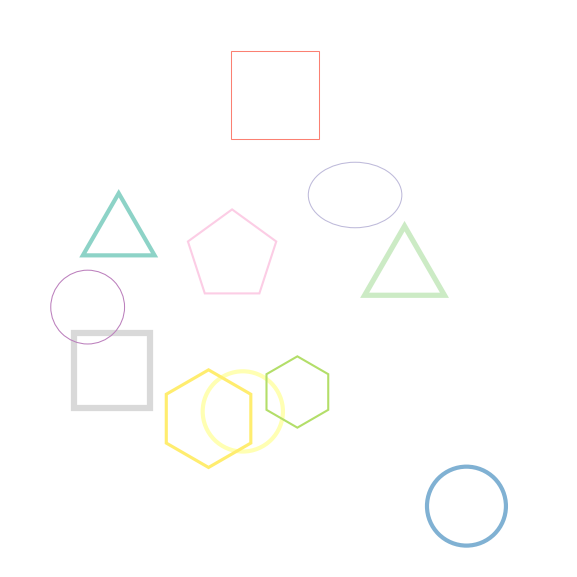[{"shape": "triangle", "thickness": 2, "radius": 0.36, "center": [0.206, 0.593]}, {"shape": "circle", "thickness": 2, "radius": 0.35, "center": [0.42, 0.287]}, {"shape": "oval", "thickness": 0.5, "radius": 0.41, "center": [0.615, 0.661]}, {"shape": "square", "thickness": 0.5, "radius": 0.38, "center": [0.476, 0.834]}, {"shape": "circle", "thickness": 2, "radius": 0.34, "center": [0.808, 0.123]}, {"shape": "hexagon", "thickness": 1, "radius": 0.31, "center": [0.515, 0.32]}, {"shape": "pentagon", "thickness": 1, "radius": 0.4, "center": [0.402, 0.556]}, {"shape": "square", "thickness": 3, "radius": 0.33, "center": [0.193, 0.358]}, {"shape": "circle", "thickness": 0.5, "radius": 0.32, "center": [0.152, 0.467]}, {"shape": "triangle", "thickness": 2.5, "radius": 0.4, "center": [0.701, 0.528]}, {"shape": "hexagon", "thickness": 1.5, "radius": 0.42, "center": [0.361, 0.274]}]